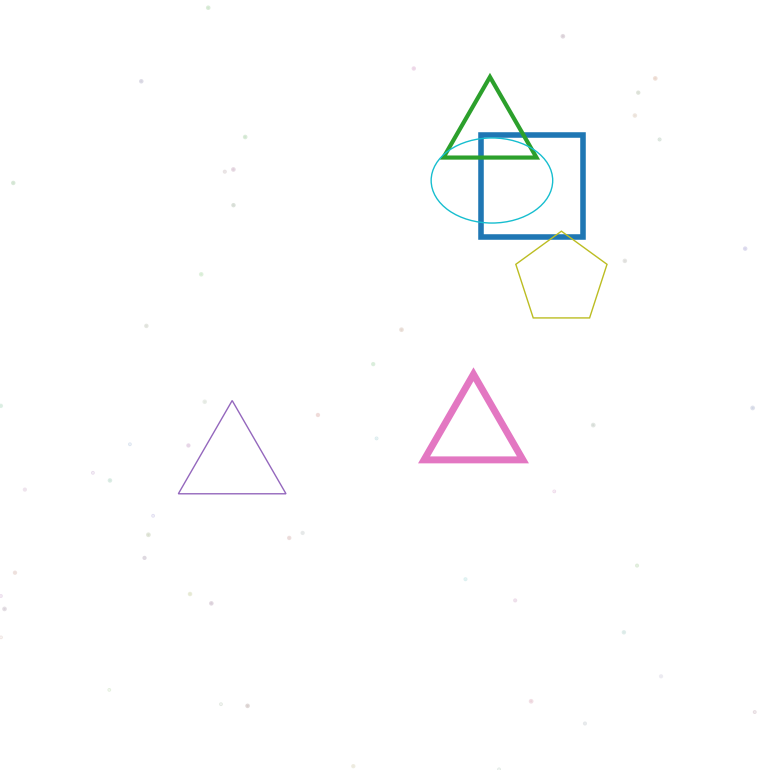[{"shape": "square", "thickness": 2, "radius": 0.33, "center": [0.691, 0.758]}, {"shape": "triangle", "thickness": 1.5, "radius": 0.35, "center": [0.636, 0.83]}, {"shape": "triangle", "thickness": 0.5, "radius": 0.4, "center": [0.302, 0.399]}, {"shape": "triangle", "thickness": 2.5, "radius": 0.37, "center": [0.615, 0.44]}, {"shape": "pentagon", "thickness": 0.5, "radius": 0.31, "center": [0.729, 0.637]}, {"shape": "oval", "thickness": 0.5, "radius": 0.39, "center": [0.639, 0.766]}]